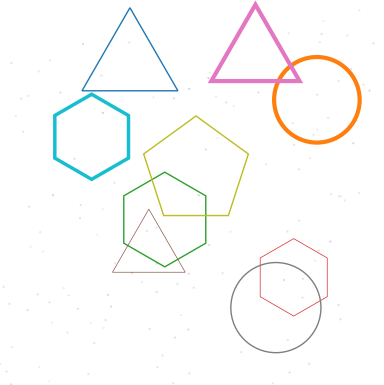[{"shape": "triangle", "thickness": 1, "radius": 0.72, "center": [0.338, 0.836]}, {"shape": "circle", "thickness": 3, "radius": 0.56, "center": [0.823, 0.741]}, {"shape": "hexagon", "thickness": 1, "radius": 0.61, "center": [0.428, 0.43]}, {"shape": "hexagon", "thickness": 0.5, "radius": 0.5, "center": [0.763, 0.28]}, {"shape": "triangle", "thickness": 0.5, "radius": 0.55, "center": [0.387, 0.347]}, {"shape": "triangle", "thickness": 3, "radius": 0.66, "center": [0.663, 0.856]}, {"shape": "circle", "thickness": 1, "radius": 0.59, "center": [0.717, 0.201]}, {"shape": "pentagon", "thickness": 1, "radius": 0.71, "center": [0.509, 0.556]}, {"shape": "hexagon", "thickness": 2.5, "radius": 0.55, "center": [0.238, 0.645]}]